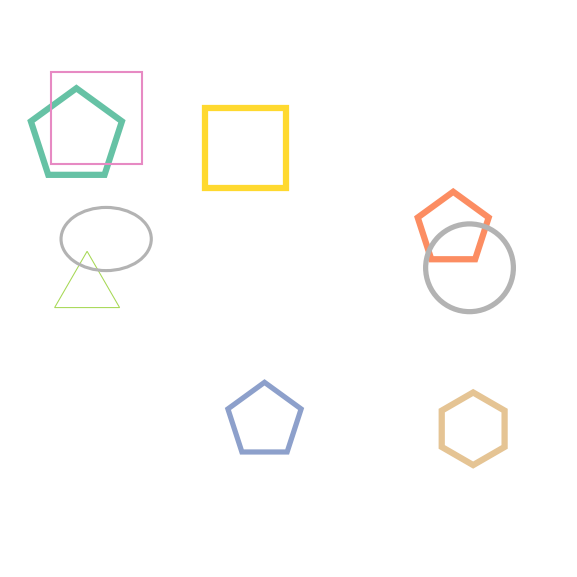[{"shape": "pentagon", "thickness": 3, "radius": 0.41, "center": [0.132, 0.763]}, {"shape": "pentagon", "thickness": 3, "radius": 0.32, "center": [0.785, 0.602]}, {"shape": "pentagon", "thickness": 2.5, "radius": 0.33, "center": [0.458, 0.27]}, {"shape": "square", "thickness": 1, "radius": 0.39, "center": [0.168, 0.795]}, {"shape": "triangle", "thickness": 0.5, "radius": 0.32, "center": [0.151, 0.499]}, {"shape": "square", "thickness": 3, "radius": 0.35, "center": [0.425, 0.742]}, {"shape": "hexagon", "thickness": 3, "radius": 0.31, "center": [0.819, 0.257]}, {"shape": "circle", "thickness": 2.5, "radius": 0.38, "center": [0.813, 0.535]}, {"shape": "oval", "thickness": 1.5, "radius": 0.39, "center": [0.184, 0.585]}]